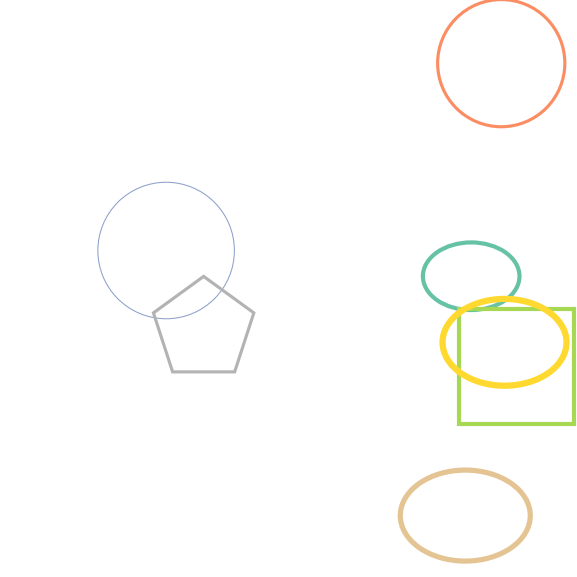[{"shape": "oval", "thickness": 2, "radius": 0.42, "center": [0.816, 0.521]}, {"shape": "circle", "thickness": 1.5, "radius": 0.55, "center": [0.868, 0.89]}, {"shape": "circle", "thickness": 0.5, "radius": 0.59, "center": [0.288, 0.565]}, {"shape": "square", "thickness": 2, "radius": 0.49, "center": [0.894, 0.364]}, {"shape": "oval", "thickness": 3, "radius": 0.54, "center": [0.874, 0.406]}, {"shape": "oval", "thickness": 2.5, "radius": 0.56, "center": [0.806, 0.106]}, {"shape": "pentagon", "thickness": 1.5, "radius": 0.46, "center": [0.353, 0.429]}]